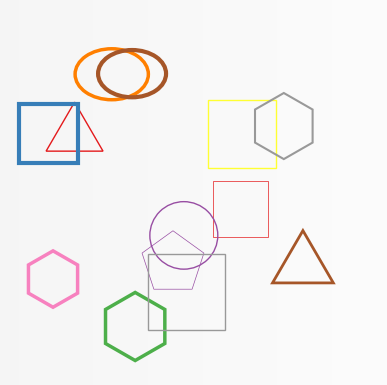[{"shape": "triangle", "thickness": 1, "radius": 0.42, "center": [0.192, 0.65]}, {"shape": "square", "thickness": 0.5, "radius": 0.36, "center": [0.621, 0.457]}, {"shape": "square", "thickness": 3, "radius": 0.38, "center": [0.125, 0.654]}, {"shape": "hexagon", "thickness": 2.5, "radius": 0.44, "center": [0.349, 0.152]}, {"shape": "circle", "thickness": 1, "radius": 0.44, "center": [0.474, 0.389]}, {"shape": "pentagon", "thickness": 0.5, "radius": 0.42, "center": [0.446, 0.317]}, {"shape": "oval", "thickness": 2.5, "radius": 0.47, "center": [0.288, 0.807]}, {"shape": "square", "thickness": 1, "radius": 0.44, "center": [0.624, 0.652]}, {"shape": "triangle", "thickness": 2, "radius": 0.45, "center": [0.782, 0.31]}, {"shape": "oval", "thickness": 3, "radius": 0.44, "center": [0.341, 0.809]}, {"shape": "hexagon", "thickness": 2.5, "radius": 0.37, "center": [0.137, 0.275]}, {"shape": "square", "thickness": 1, "radius": 0.5, "center": [0.482, 0.242]}, {"shape": "hexagon", "thickness": 1.5, "radius": 0.43, "center": [0.732, 0.673]}]